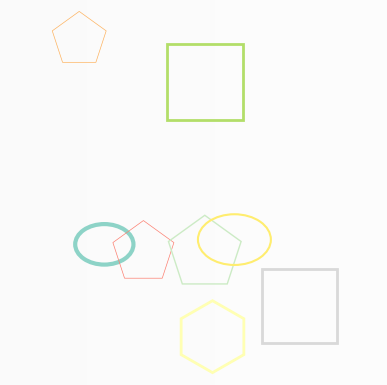[{"shape": "oval", "thickness": 3, "radius": 0.38, "center": [0.269, 0.365]}, {"shape": "hexagon", "thickness": 2, "radius": 0.47, "center": [0.548, 0.126]}, {"shape": "pentagon", "thickness": 0.5, "radius": 0.41, "center": [0.37, 0.344]}, {"shape": "pentagon", "thickness": 0.5, "radius": 0.37, "center": [0.204, 0.897]}, {"shape": "square", "thickness": 2, "radius": 0.49, "center": [0.529, 0.787]}, {"shape": "square", "thickness": 2, "radius": 0.48, "center": [0.773, 0.206]}, {"shape": "pentagon", "thickness": 1, "radius": 0.49, "center": [0.528, 0.342]}, {"shape": "oval", "thickness": 1.5, "radius": 0.47, "center": [0.605, 0.378]}]